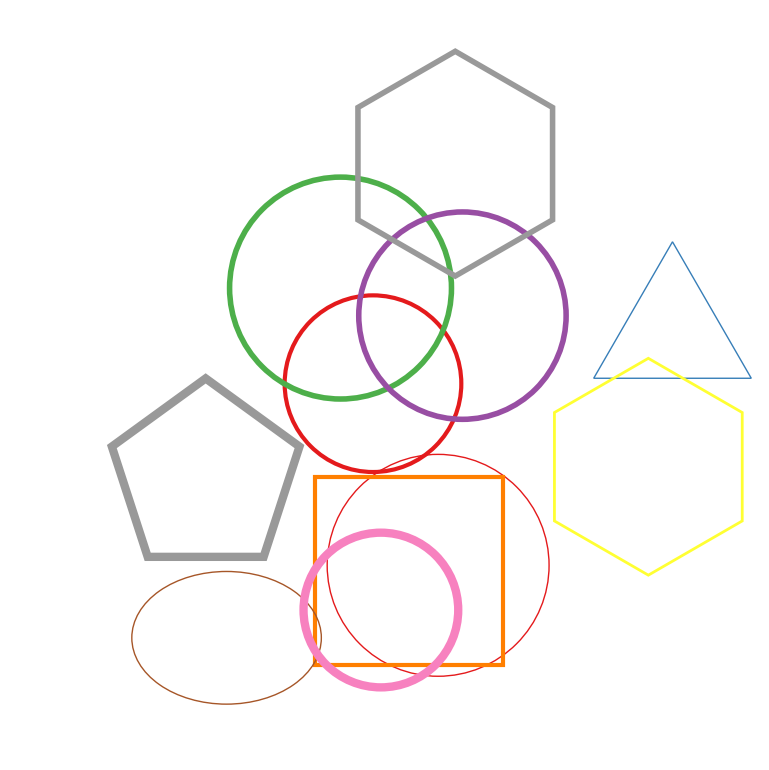[{"shape": "circle", "thickness": 1.5, "radius": 0.57, "center": [0.484, 0.502]}, {"shape": "circle", "thickness": 0.5, "radius": 0.72, "center": [0.569, 0.266]}, {"shape": "triangle", "thickness": 0.5, "radius": 0.59, "center": [0.873, 0.568]}, {"shape": "circle", "thickness": 2, "radius": 0.72, "center": [0.442, 0.626]}, {"shape": "circle", "thickness": 2, "radius": 0.67, "center": [0.601, 0.59]}, {"shape": "square", "thickness": 1.5, "radius": 0.61, "center": [0.531, 0.258]}, {"shape": "hexagon", "thickness": 1, "radius": 0.7, "center": [0.842, 0.394]}, {"shape": "oval", "thickness": 0.5, "radius": 0.62, "center": [0.294, 0.172]}, {"shape": "circle", "thickness": 3, "radius": 0.5, "center": [0.495, 0.208]}, {"shape": "hexagon", "thickness": 2, "radius": 0.73, "center": [0.591, 0.787]}, {"shape": "pentagon", "thickness": 3, "radius": 0.64, "center": [0.267, 0.38]}]